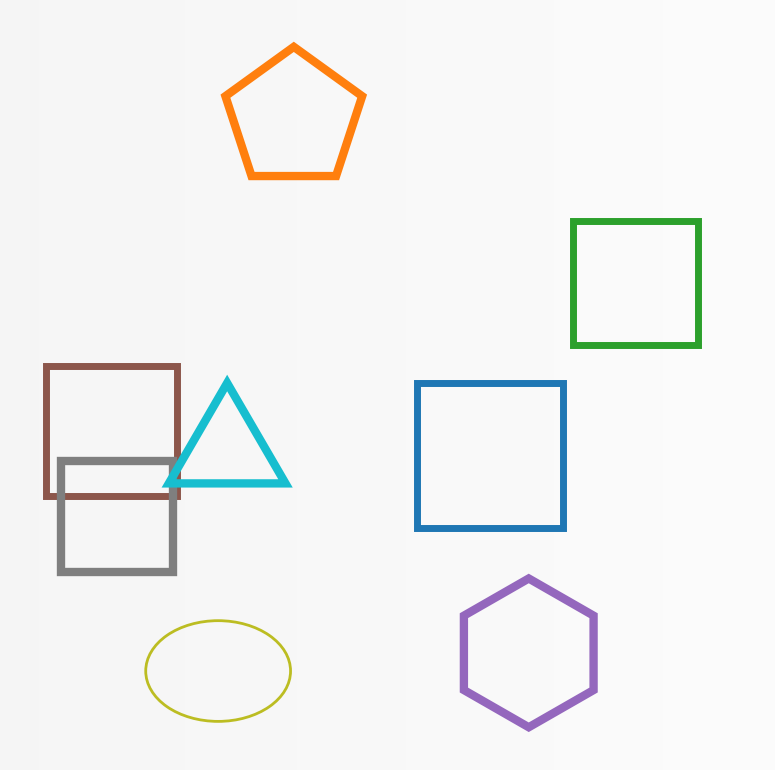[{"shape": "square", "thickness": 2.5, "radius": 0.47, "center": [0.632, 0.408]}, {"shape": "pentagon", "thickness": 3, "radius": 0.46, "center": [0.379, 0.846]}, {"shape": "square", "thickness": 2.5, "radius": 0.4, "center": [0.82, 0.632]}, {"shape": "hexagon", "thickness": 3, "radius": 0.48, "center": [0.682, 0.152]}, {"shape": "square", "thickness": 2.5, "radius": 0.42, "center": [0.144, 0.44]}, {"shape": "square", "thickness": 3, "radius": 0.36, "center": [0.151, 0.33]}, {"shape": "oval", "thickness": 1, "radius": 0.47, "center": [0.281, 0.129]}, {"shape": "triangle", "thickness": 3, "radius": 0.43, "center": [0.293, 0.416]}]